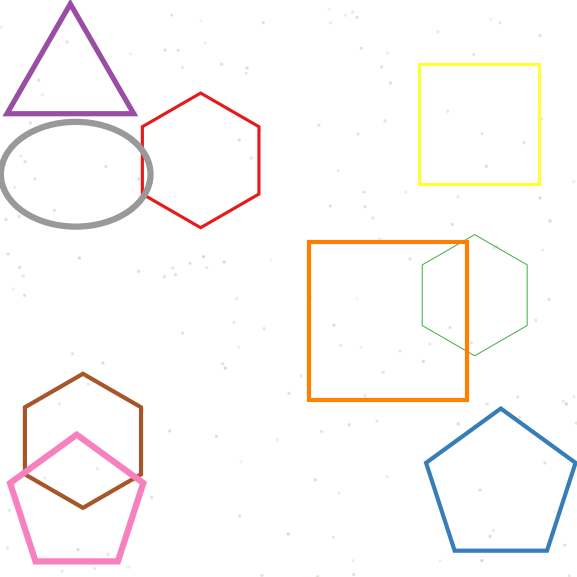[{"shape": "hexagon", "thickness": 1.5, "radius": 0.58, "center": [0.347, 0.721]}, {"shape": "pentagon", "thickness": 2, "radius": 0.68, "center": [0.867, 0.156]}, {"shape": "hexagon", "thickness": 0.5, "radius": 0.52, "center": [0.822, 0.488]}, {"shape": "triangle", "thickness": 2.5, "radius": 0.63, "center": [0.122, 0.866]}, {"shape": "square", "thickness": 2, "radius": 0.68, "center": [0.672, 0.444]}, {"shape": "square", "thickness": 1.5, "radius": 0.52, "center": [0.83, 0.785]}, {"shape": "hexagon", "thickness": 2, "radius": 0.58, "center": [0.144, 0.236]}, {"shape": "pentagon", "thickness": 3, "radius": 0.61, "center": [0.133, 0.125]}, {"shape": "oval", "thickness": 3, "radius": 0.65, "center": [0.131, 0.697]}]